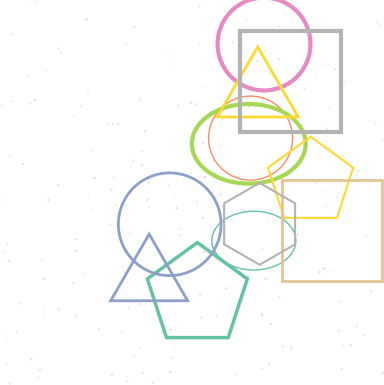[{"shape": "oval", "thickness": 1, "radius": 0.55, "center": [0.659, 0.375]}, {"shape": "pentagon", "thickness": 2.5, "radius": 0.68, "center": [0.513, 0.233]}, {"shape": "circle", "thickness": 1, "radius": 0.55, "center": [0.651, 0.641]}, {"shape": "triangle", "thickness": 2, "radius": 0.58, "center": [0.387, 0.276]}, {"shape": "circle", "thickness": 2, "radius": 0.67, "center": [0.441, 0.418]}, {"shape": "circle", "thickness": 3, "radius": 0.6, "center": [0.686, 0.886]}, {"shape": "oval", "thickness": 3, "radius": 0.74, "center": [0.646, 0.626]}, {"shape": "pentagon", "thickness": 1.5, "radius": 0.58, "center": [0.807, 0.528]}, {"shape": "triangle", "thickness": 2, "radius": 0.61, "center": [0.669, 0.757]}, {"shape": "square", "thickness": 2, "radius": 0.65, "center": [0.862, 0.401]}, {"shape": "hexagon", "thickness": 1.5, "radius": 0.53, "center": [0.674, 0.419]}, {"shape": "square", "thickness": 3, "radius": 0.65, "center": [0.754, 0.788]}]